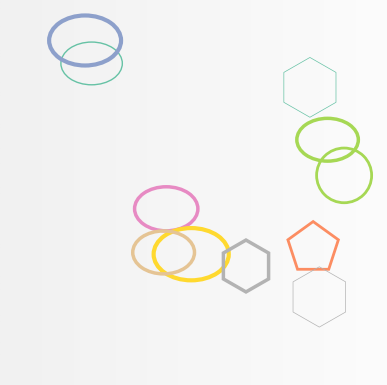[{"shape": "hexagon", "thickness": 0.5, "radius": 0.39, "center": [0.8, 0.773]}, {"shape": "oval", "thickness": 1, "radius": 0.4, "center": [0.236, 0.835]}, {"shape": "pentagon", "thickness": 2, "radius": 0.34, "center": [0.808, 0.356]}, {"shape": "oval", "thickness": 3, "radius": 0.46, "center": [0.22, 0.895]}, {"shape": "oval", "thickness": 2.5, "radius": 0.41, "center": [0.429, 0.458]}, {"shape": "oval", "thickness": 2.5, "radius": 0.4, "center": [0.845, 0.637]}, {"shape": "circle", "thickness": 2, "radius": 0.36, "center": [0.888, 0.544]}, {"shape": "oval", "thickness": 3, "radius": 0.48, "center": [0.493, 0.34]}, {"shape": "oval", "thickness": 2.5, "radius": 0.4, "center": [0.422, 0.344]}, {"shape": "hexagon", "thickness": 2.5, "radius": 0.34, "center": [0.635, 0.309]}, {"shape": "hexagon", "thickness": 0.5, "radius": 0.39, "center": [0.824, 0.229]}]